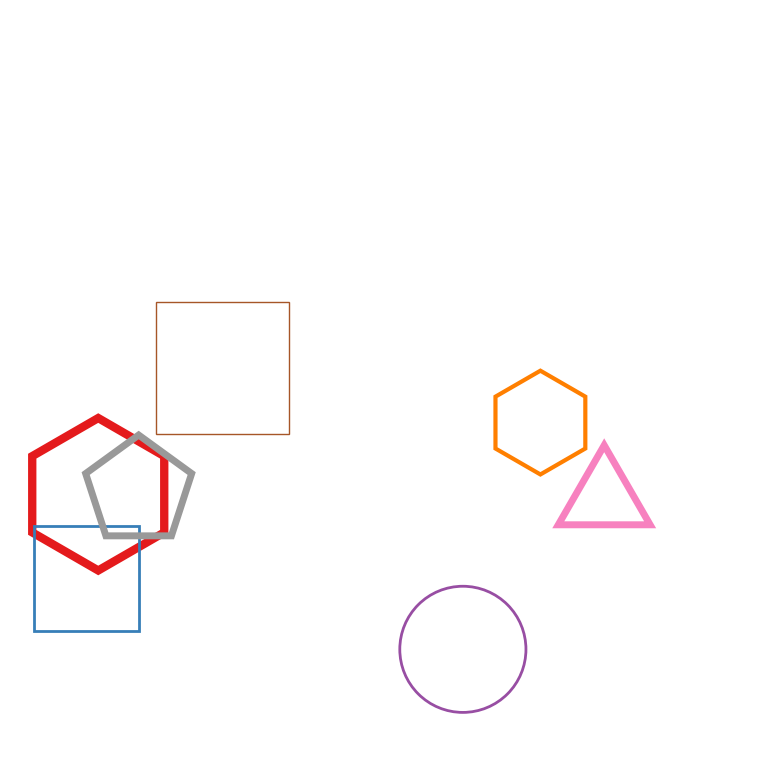[{"shape": "hexagon", "thickness": 3, "radius": 0.49, "center": [0.128, 0.358]}, {"shape": "square", "thickness": 1, "radius": 0.34, "center": [0.113, 0.249]}, {"shape": "circle", "thickness": 1, "radius": 0.41, "center": [0.601, 0.157]}, {"shape": "hexagon", "thickness": 1.5, "radius": 0.34, "center": [0.702, 0.451]}, {"shape": "square", "thickness": 0.5, "radius": 0.43, "center": [0.289, 0.522]}, {"shape": "triangle", "thickness": 2.5, "radius": 0.34, "center": [0.785, 0.353]}, {"shape": "pentagon", "thickness": 2.5, "radius": 0.36, "center": [0.18, 0.363]}]